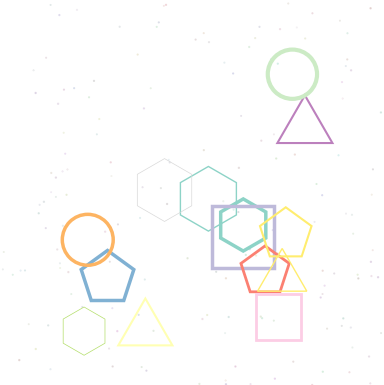[{"shape": "hexagon", "thickness": 2.5, "radius": 0.34, "center": [0.632, 0.416]}, {"shape": "hexagon", "thickness": 1, "radius": 0.42, "center": [0.541, 0.484]}, {"shape": "triangle", "thickness": 1.5, "radius": 0.41, "center": [0.378, 0.144]}, {"shape": "square", "thickness": 2.5, "radius": 0.4, "center": [0.631, 0.384]}, {"shape": "pentagon", "thickness": 2, "radius": 0.33, "center": [0.689, 0.295]}, {"shape": "pentagon", "thickness": 2.5, "radius": 0.36, "center": [0.279, 0.278]}, {"shape": "circle", "thickness": 2.5, "radius": 0.33, "center": [0.228, 0.377]}, {"shape": "hexagon", "thickness": 0.5, "radius": 0.31, "center": [0.218, 0.14]}, {"shape": "square", "thickness": 2, "radius": 0.29, "center": [0.724, 0.177]}, {"shape": "hexagon", "thickness": 0.5, "radius": 0.41, "center": [0.427, 0.506]}, {"shape": "triangle", "thickness": 1.5, "radius": 0.41, "center": [0.792, 0.67]}, {"shape": "circle", "thickness": 3, "radius": 0.32, "center": [0.76, 0.807]}, {"shape": "pentagon", "thickness": 1.5, "radius": 0.35, "center": [0.742, 0.391]}, {"shape": "triangle", "thickness": 1, "radius": 0.37, "center": [0.733, 0.281]}]